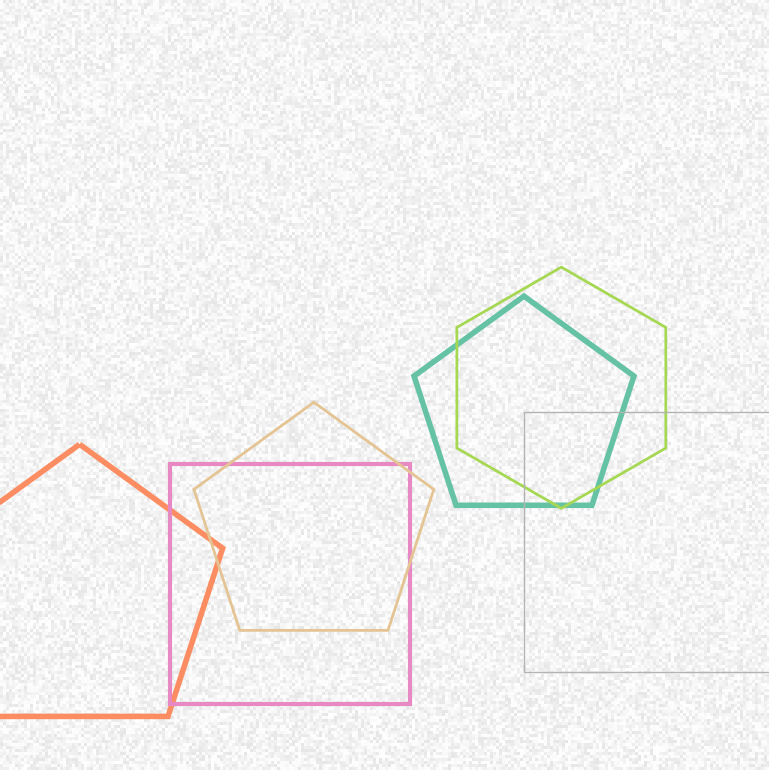[{"shape": "pentagon", "thickness": 2, "radius": 0.75, "center": [0.681, 0.465]}, {"shape": "pentagon", "thickness": 2, "radius": 0.98, "center": [0.103, 0.228]}, {"shape": "square", "thickness": 1.5, "radius": 0.78, "center": [0.377, 0.241]}, {"shape": "hexagon", "thickness": 1, "radius": 0.78, "center": [0.729, 0.496]}, {"shape": "pentagon", "thickness": 1, "radius": 0.82, "center": [0.408, 0.314]}, {"shape": "square", "thickness": 0.5, "radius": 0.85, "center": [0.85, 0.296]}]